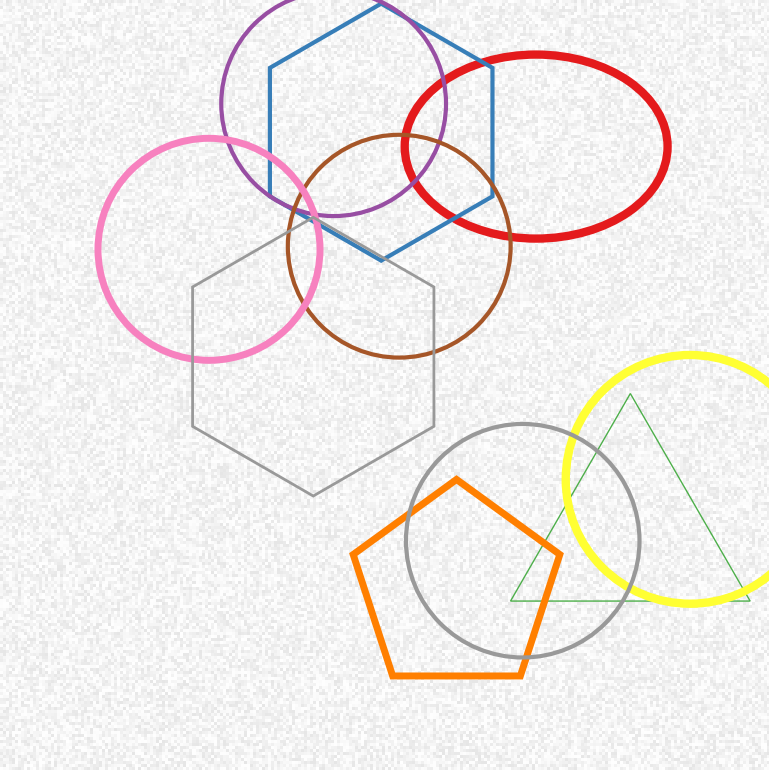[{"shape": "oval", "thickness": 3, "radius": 0.85, "center": [0.696, 0.81]}, {"shape": "hexagon", "thickness": 1.5, "radius": 0.83, "center": [0.495, 0.828]}, {"shape": "triangle", "thickness": 0.5, "radius": 0.9, "center": [0.819, 0.309]}, {"shape": "circle", "thickness": 1.5, "radius": 0.73, "center": [0.433, 0.865]}, {"shape": "pentagon", "thickness": 2.5, "radius": 0.71, "center": [0.593, 0.236]}, {"shape": "circle", "thickness": 3, "radius": 0.81, "center": [0.896, 0.377]}, {"shape": "circle", "thickness": 1.5, "radius": 0.72, "center": [0.518, 0.68]}, {"shape": "circle", "thickness": 2.5, "radius": 0.72, "center": [0.271, 0.676]}, {"shape": "hexagon", "thickness": 1, "radius": 0.9, "center": [0.407, 0.537]}, {"shape": "circle", "thickness": 1.5, "radius": 0.76, "center": [0.679, 0.298]}]